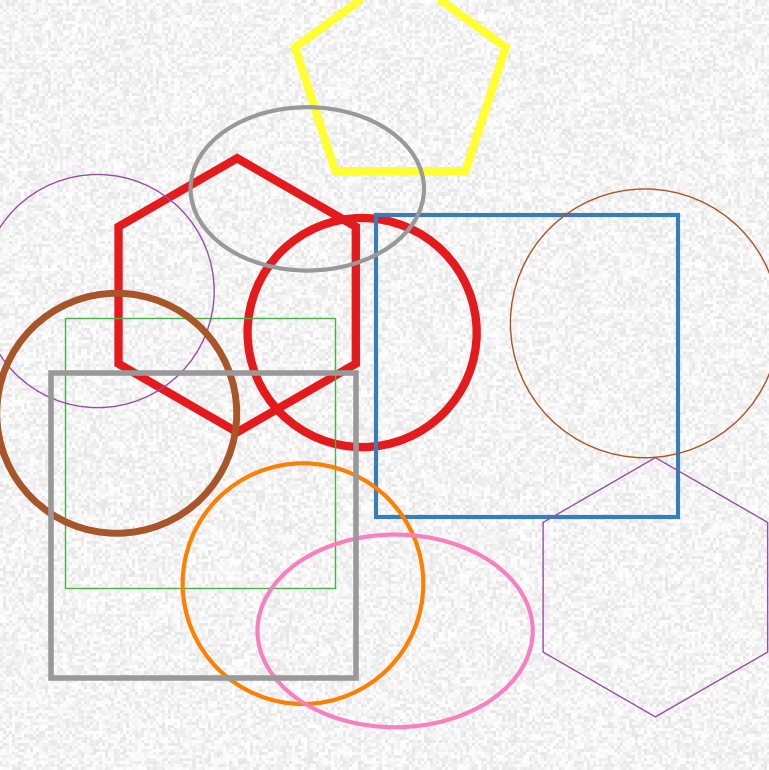[{"shape": "hexagon", "thickness": 3, "radius": 0.89, "center": [0.308, 0.617]}, {"shape": "circle", "thickness": 3, "radius": 0.74, "center": [0.47, 0.568]}, {"shape": "square", "thickness": 1.5, "radius": 0.98, "center": [0.685, 0.525]}, {"shape": "square", "thickness": 0.5, "radius": 0.88, "center": [0.26, 0.411]}, {"shape": "circle", "thickness": 0.5, "radius": 0.76, "center": [0.127, 0.622]}, {"shape": "hexagon", "thickness": 0.5, "radius": 0.84, "center": [0.851, 0.237]}, {"shape": "circle", "thickness": 1.5, "radius": 0.78, "center": [0.394, 0.242]}, {"shape": "pentagon", "thickness": 3, "radius": 0.72, "center": [0.52, 0.894]}, {"shape": "circle", "thickness": 0.5, "radius": 0.87, "center": [0.837, 0.58]}, {"shape": "circle", "thickness": 2.5, "radius": 0.78, "center": [0.152, 0.463]}, {"shape": "oval", "thickness": 1.5, "radius": 0.89, "center": [0.513, 0.181]}, {"shape": "oval", "thickness": 1.5, "radius": 0.76, "center": [0.399, 0.755]}, {"shape": "square", "thickness": 2, "radius": 0.99, "center": [0.265, 0.317]}]